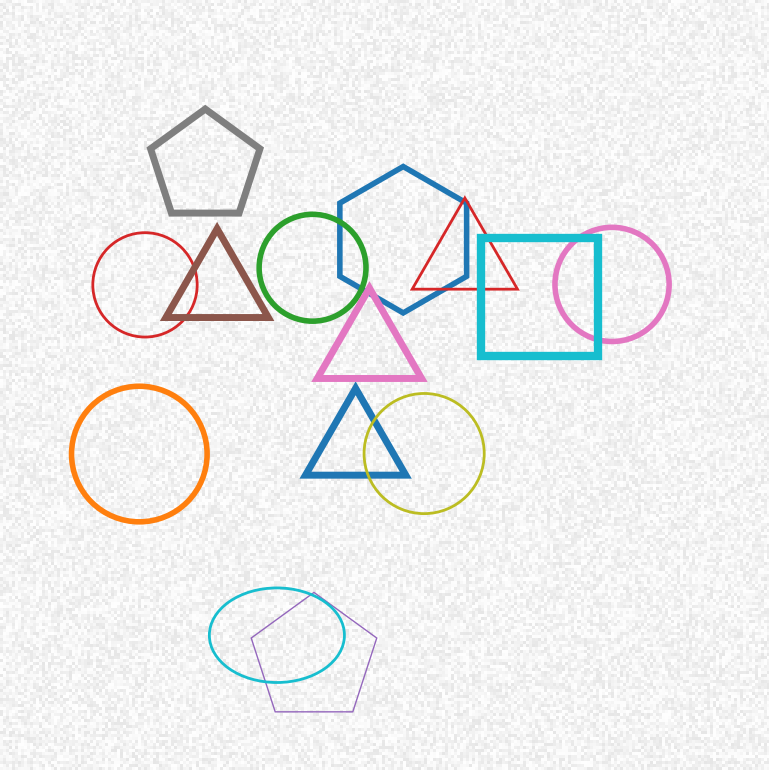[{"shape": "triangle", "thickness": 2.5, "radius": 0.38, "center": [0.462, 0.42]}, {"shape": "hexagon", "thickness": 2, "radius": 0.48, "center": [0.524, 0.689]}, {"shape": "circle", "thickness": 2, "radius": 0.44, "center": [0.181, 0.41]}, {"shape": "circle", "thickness": 2, "radius": 0.35, "center": [0.406, 0.652]}, {"shape": "triangle", "thickness": 1, "radius": 0.39, "center": [0.604, 0.664]}, {"shape": "circle", "thickness": 1, "radius": 0.34, "center": [0.188, 0.63]}, {"shape": "pentagon", "thickness": 0.5, "radius": 0.43, "center": [0.408, 0.145]}, {"shape": "triangle", "thickness": 2.5, "radius": 0.38, "center": [0.282, 0.626]}, {"shape": "triangle", "thickness": 2.5, "radius": 0.39, "center": [0.48, 0.548]}, {"shape": "circle", "thickness": 2, "radius": 0.37, "center": [0.795, 0.631]}, {"shape": "pentagon", "thickness": 2.5, "radius": 0.37, "center": [0.267, 0.784]}, {"shape": "circle", "thickness": 1, "radius": 0.39, "center": [0.551, 0.411]}, {"shape": "oval", "thickness": 1, "radius": 0.44, "center": [0.36, 0.175]}, {"shape": "square", "thickness": 3, "radius": 0.38, "center": [0.7, 0.614]}]